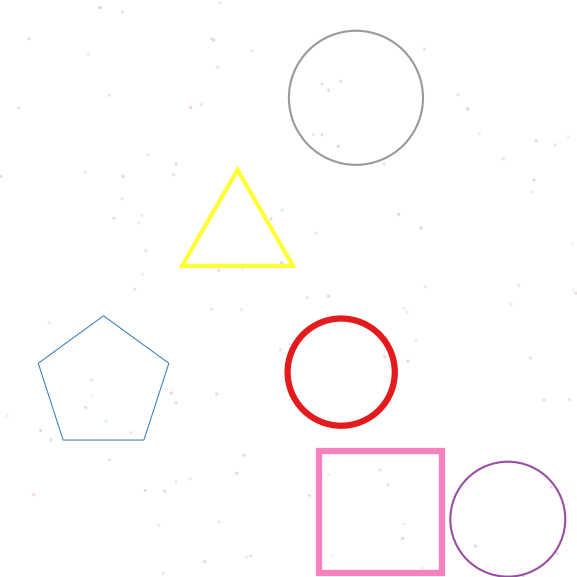[{"shape": "circle", "thickness": 3, "radius": 0.46, "center": [0.591, 0.355]}, {"shape": "pentagon", "thickness": 0.5, "radius": 0.59, "center": [0.179, 0.333]}, {"shape": "circle", "thickness": 1, "radius": 0.5, "center": [0.879, 0.1]}, {"shape": "triangle", "thickness": 2, "radius": 0.55, "center": [0.411, 0.594]}, {"shape": "square", "thickness": 3, "radius": 0.53, "center": [0.659, 0.112]}, {"shape": "circle", "thickness": 1, "radius": 0.58, "center": [0.616, 0.83]}]